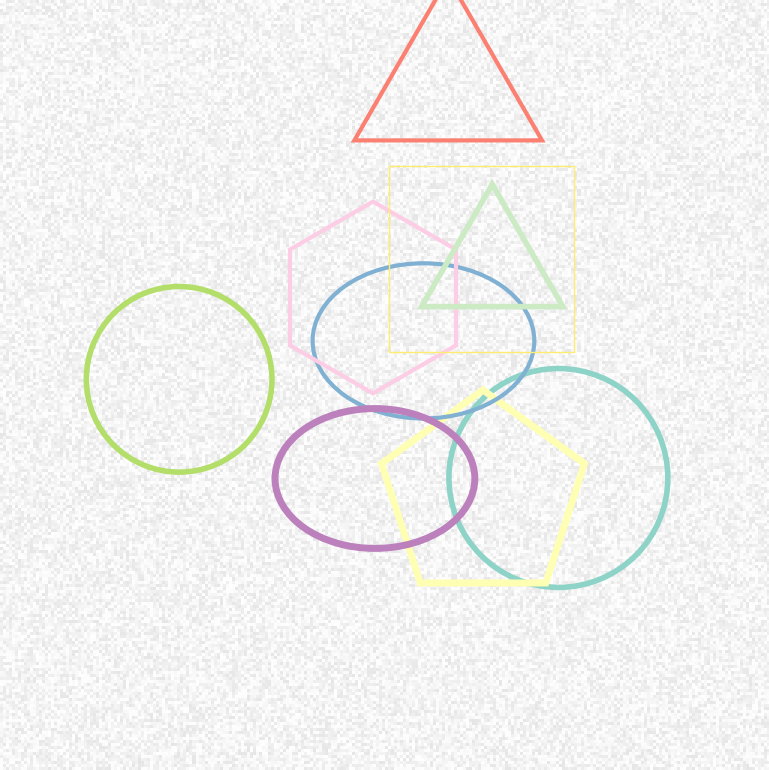[{"shape": "circle", "thickness": 2, "radius": 0.71, "center": [0.725, 0.379]}, {"shape": "pentagon", "thickness": 2.5, "radius": 0.69, "center": [0.627, 0.355]}, {"shape": "triangle", "thickness": 1.5, "radius": 0.7, "center": [0.582, 0.888]}, {"shape": "oval", "thickness": 1.5, "radius": 0.72, "center": [0.55, 0.557]}, {"shape": "circle", "thickness": 2, "radius": 0.6, "center": [0.233, 0.507]}, {"shape": "hexagon", "thickness": 1.5, "radius": 0.62, "center": [0.484, 0.614]}, {"shape": "oval", "thickness": 2.5, "radius": 0.65, "center": [0.487, 0.379]}, {"shape": "triangle", "thickness": 2, "radius": 0.53, "center": [0.639, 0.655]}, {"shape": "square", "thickness": 0.5, "radius": 0.6, "center": [0.625, 0.664]}]